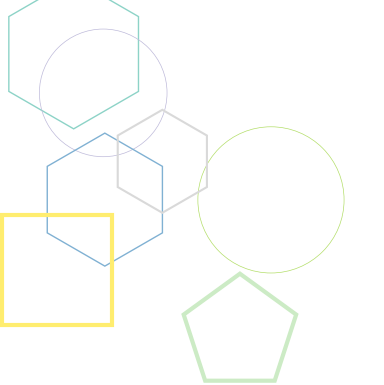[{"shape": "hexagon", "thickness": 1, "radius": 0.97, "center": [0.191, 0.86]}, {"shape": "circle", "thickness": 0.5, "radius": 0.83, "center": [0.268, 0.759]}, {"shape": "hexagon", "thickness": 1, "radius": 0.86, "center": [0.272, 0.482]}, {"shape": "circle", "thickness": 0.5, "radius": 0.95, "center": [0.704, 0.481]}, {"shape": "hexagon", "thickness": 1.5, "radius": 0.67, "center": [0.422, 0.581]}, {"shape": "pentagon", "thickness": 3, "radius": 0.77, "center": [0.623, 0.135]}, {"shape": "square", "thickness": 3, "radius": 0.72, "center": [0.149, 0.299]}]